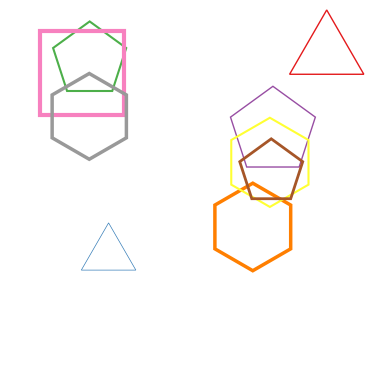[{"shape": "triangle", "thickness": 1, "radius": 0.56, "center": [0.849, 0.863]}, {"shape": "triangle", "thickness": 0.5, "radius": 0.41, "center": [0.282, 0.339]}, {"shape": "pentagon", "thickness": 1.5, "radius": 0.5, "center": [0.233, 0.844]}, {"shape": "pentagon", "thickness": 1, "radius": 0.58, "center": [0.709, 0.66]}, {"shape": "hexagon", "thickness": 2.5, "radius": 0.57, "center": [0.657, 0.411]}, {"shape": "hexagon", "thickness": 1.5, "radius": 0.58, "center": [0.701, 0.578]}, {"shape": "pentagon", "thickness": 2, "radius": 0.43, "center": [0.705, 0.553]}, {"shape": "square", "thickness": 3, "radius": 0.55, "center": [0.213, 0.81]}, {"shape": "hexagon", "thickness": 2.5, "radius": 0.56, "center": [0.232, 0.698]}]